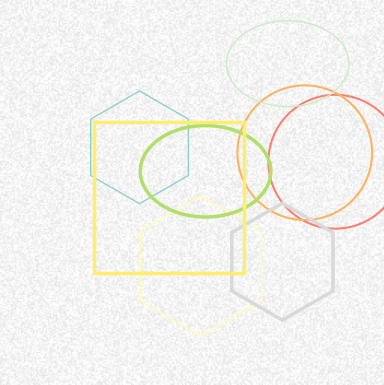[{"shape": "hexagon", "thickness": 1, "radius": 0.73, "center": [0.362, 0.617]}, {"shape": "hexagon", "thickness": 1, "radius": 0.91, "center": [0.522, 0.309]}, {"shape": "circle", "thickness": 1.5, "radius": 0.87, "center": [0.871, 0.58]}, {"shape": "circle", "thickness": 1.5, "radius": 0.87, "center": [0.792, 0.603]}, {"shape": "oval", "thickness": 2.5, "radius": 0.85, "center": [0.534, 0.555]}, {"shape": "hexagon", "thickness": 2.5, "radius": 0.76, "center": [0.733, 0.32]}, {"shape": "oval", "thickness": 1, "radius": 0.8, "center": [0.747, 0.835]}, {"shape": "square", "thickness": 2.5, "radius": 0.98, "center": [0.44, 0.487]}]